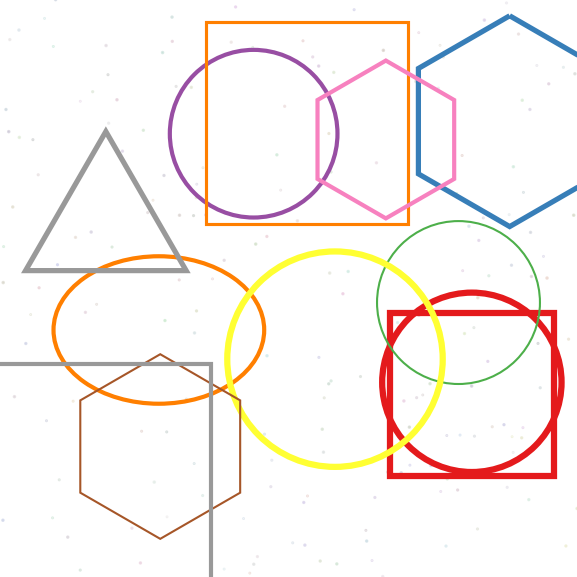[{"shape": "circle", "thickness": 3, "radius": 0.78, "center": [0.817, 0.337]}, {"shape": "square", "thickness": 3, "radius": 0.71, "center": [0.817, 0.315]}, {"shape": "hexagon", "thickness": 2.5, "radius": 0.91, "center": [0.883, 0.789]}, {"shape": "circle", "thickness": 1, "radius": 0.71, "center": [0.794, 0.475]}, {"shape": "circle", "thickness": 2, "radius": 0.73, "center": [0.439, 0.768]}, {"shape": "square", "thickness": 1.5, "radius": 0.87, "center": [0.531, 0.786]}, {"shape": "oval", "thickness": 2, "radius": 0.91, "center": [0.275, 0.428]}, {"shape": "circle", "thickness": 3, "radius": 0.93, "center": [0.58, 0.377]}, {"shape": "hexagon", "thickness": 1, "radius": 0.8, "center": [0.277, 0.226]}, {"shape": "hexagon", "thickness": 2, "radius": 0.68, "center": [0.668, 0.758]}, {"shape": "square", "thickness": 2, "radius": 0.98, "center": [0.169, 0.173]}, {"shape": "triangle", "thickness": 2.5, "radius": 0.8, "center": [0.183, 0.611]}]